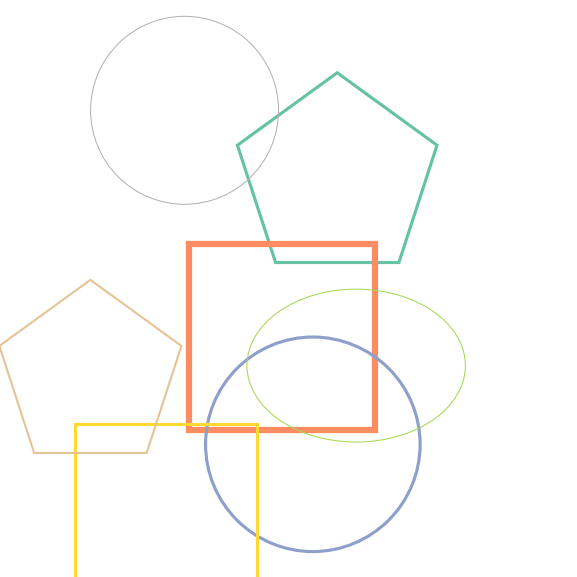[{"shape": "pentagon", "thickness": 1.5, "radius": 0.91, "center": [0.584, 0.692]}, {"shape": "square", "thickness": 3, "radius": 0.8, "center": [0.489, 0.416]}, {"shape": "circle", "thickness": 1.5, "radius": 0.93, "center": [0.542, 0.23]}, {"shape": "oval", "thickness": 0.5, "radius": 0.95, "center": [0.617, 0.366]}, {"shape": "square", "thickness": 1.5, "radius": 0.79, "center": [0.287, 0.107]}, {"shape": "pentagon", "thickness": 1, "radius": 0.83, "center": [0.157, 0.349]}, {"shape": "circle", "thickness": 0.5, "radius": 0.81, "center": [0.32, 0.808]}]